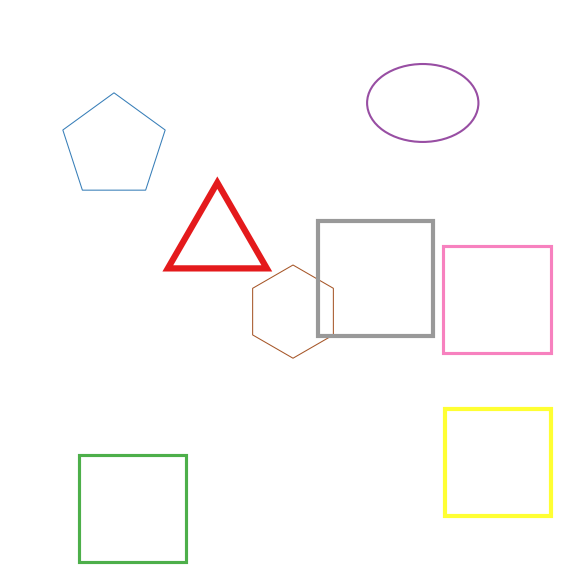[{"shape": "triangle", "thickness": 3, "radius": 0.49, "center": [0.376, 0.584]}, {"shape": "pentagon", "thickness": 0.5, "radius": 0.47, "center": [0.197, 0.745]}, {"shape": "square", "thickness": 1.5, "radius": 0.46, "center": [0.23, 0.119]}, {"shape": "oval", "thickness": 1, "radius": 0.48, "center": [0.732, 0.821]}, {"shape": "square", "thickness": 2, "radius": 0.46, "center": [0.862, 0.198]}, {"shape": "hexagon", "thickness": 0.5, "radius": 0.4, "center": [0.507, 0.46]}, {"shape": "square", "thickness": 1.5, "radius": 0.47, "center": [0.86, 0.48]}, {"shape": "square", "thickness": 2, "radius": 0.5, "center": [0.65, 0.517]}]